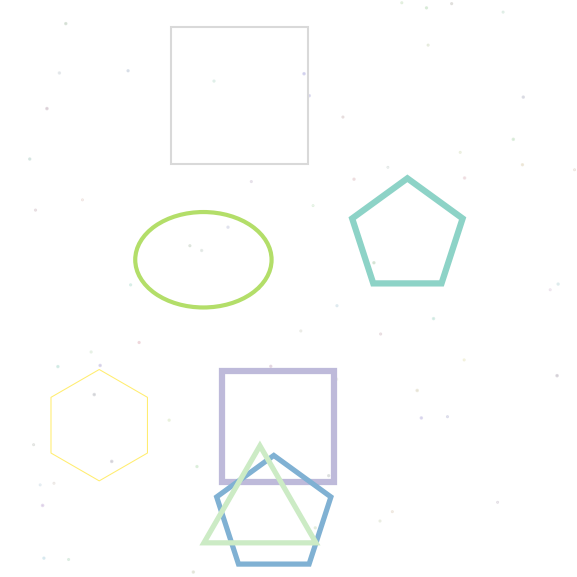[{"shape": "pentagon", "thickness": 3, "radius": 0.5, "center": [0.705, 0.59]}, {"shape": "square", "thickness": 3, "radius": 0.48, "center": [0.481, 0.261]}, {"shape": "pentagon", "thickness": 2.5, "radius": 0.52, "center": [0.474, 0.106]}, {"shape": "oval", "thickness": 2, "radius": 0.59, "center": [0.352, 0.549]}, {"shape": "square", "thickness": 1, "radius": 0.59, "center": [0.414, 0.834]}, {"shape": "triangle", "thickness": 2.5, "radius": 0.56, "center": [0.45, 0.115]}, {"shape": "hexagon", "thickness": 0.5, "radius": 0.48, "center": [0.172, 0.263]}]